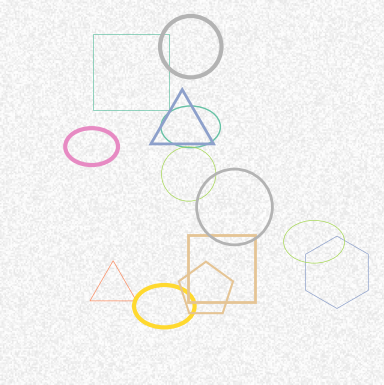[{"shape": "oval", "thickness": 1, "radius": 0.39, "center": [0.495, 0.671]}, {"shape": "square", "thickness": 0.5, "radius": 0.49, "center": [0.339, 0.812]}, {"shape": "triangle", "thickness": 0.5, "radius": 0.35, "center": [0.294, 0.253]}, {"shape": "hexagon", "thickness": 0.5, "radius": 0.47, "center": [0.875, 0.293]}, {"shape": "triangle", "thickness": 2, "radius": 0.47, "center": [0.473, 0.673]}, {"shape": "oval", "thickness": 3, "radius": 0.34, "center": [0.238, 0.619]}, {"shape": "circle", "thickness": 0.5, "radius": 0.35, "center": [0.49, 0.548]}, {"shape": "oval", "thickness": 0.5, "radius": 0.4, "center": [0.816, 0.372]}, {"shape": "oval", "thickness": 3, "radius": 0.39, "center": [0.427, 0.205]}, {"shape": "square", "thickness": 2, "radius": 0.44, "center": [0.574, 0.303]}, {"shape": "pentagon", "thickness": 1.5, "radius": 0.37, "center": [0.535, 0.246]}, {"shape": "circle", "thickness": 2, "radius": 0.49, "center": [0.609, 0.462]}, {"shape": "circle", "thickness": 3, "radius": 0.4, "center": [0.496, 0.879]}]